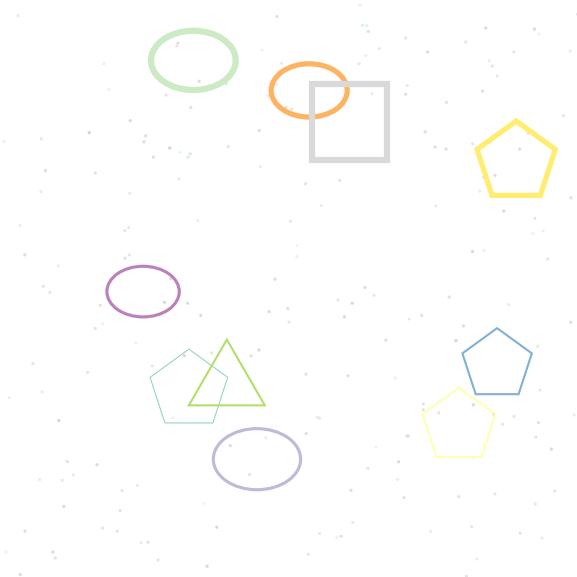[{"shape": "pentagon", "thickness": 0.5, "radius": 0.35, "center": [0.327, 0.324]}, {"shape": "pentagon", "thickness": 1, "radius": 0.33, "center": [0.795, 0.262]}, {"shape": "oval", "thickness": 1.5, "radius": 0.38, "center": [0.445, 0.204]}, {"shape": "pentagon", "thickness": 1, "radius": 0.32, "center": [0.861, 0.368]}, {"shape": "oval", "thickness": 2.5, "radius": 0.33, "center": [0.535, 0.843]}, {"shape": "triangle", "thickness": 1, "radius": 0.38, "center": [0.393, 0.335]}, {"shape": "square", "thickness": 3, "radius": 0.33, "center": [0.605, 0.788]}, {"shape": "oval", "thickness": 1.5, "radius": 0.31, "center": [0.248, 0.494]}, {"shape": "oval", "thickness": 3, "radius": 0.37, "center": [0.335, 0.895]}, {"shape": "pentagon", "thickness": 2.5, "radius": 0.36, "center": [0.894, 0.718]}]